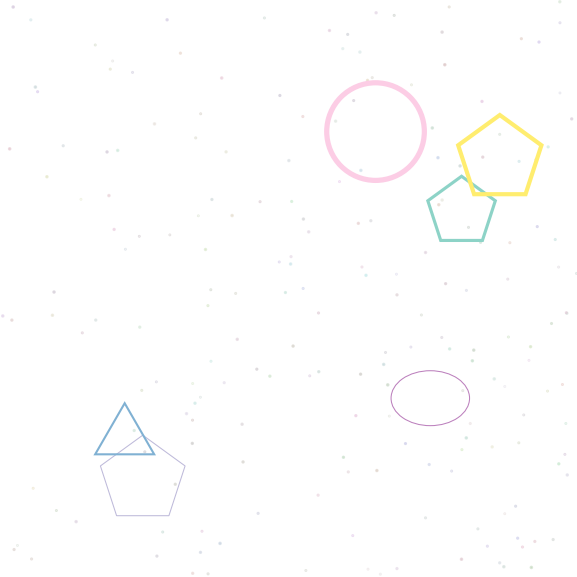[{"shape": "pentagon", "thickness": 1.5, "radius": 0.31, "center": [0.799, 0.632]}, {"shape": "pentagon", "thickness": 0.5, "radius": 0.39, "center": [0.247, 0.169]}, {"shape": "triangle", "thickness": 1, "radius": 0.29, "center": [0.216, 0.242]}, {"shape": "circle", "thickness": 2.5, "radius": 0.42, "center": [0.65, 0.771]}, {"shape": "oval", "thickness": 0.5, "radius": 0.34, "center": [0.745, 0.31]}, {"shape": "pentagon", "thickness": 2, "radius": 0.38, "center": [0.865, 0.724]}]